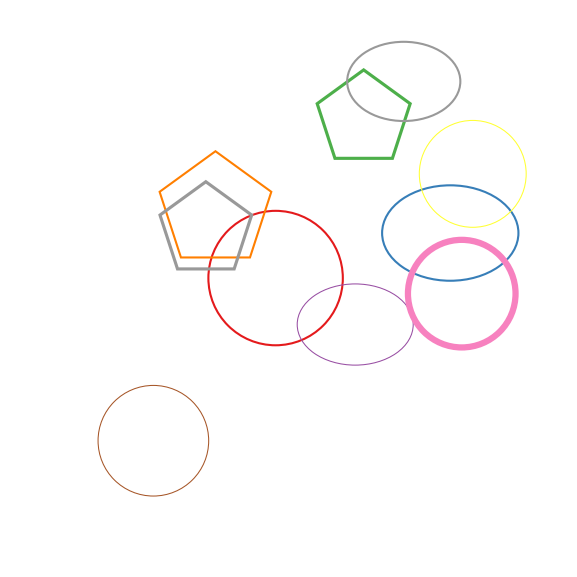[{"shape": "circle", "thickness": 1, "radius": 0.58, "center": [0.477, 0.518]}, {"shape": "oval", "thickness": 1, "radius": 0.59, "center": [0.78, 0.596]}, {"shape": "pentagon", "thickness": 1.5, "radius": 0.42, "center": [0.63, 0.793]}, {"shape": "oval", "thickness": 0.5, "radius": 0.5, "center": [0.615, 0.437]}, {"shape": "pentagon", "thickness": 1, "radius": 0.51, "center": [0.373, 0.636]}, {"shape": "circle", "thickness": 0.5, "radius": 0.46, "center": [0.819, 0.698]}, {"shape": "circle", "thickness": 0.5, "radius": 0.48, "center": [0.266, 0.236]}, {"shape": "circle", "thickness": 3, "radius": 0.47, "center": [0.8, 0.491]}, {"shape": "oval", "thickness": 1, "radius": 0.49, "center": [0.699, 0.858]}, {"shape": "pentagon", "thickness": 1.5, "radius": 0.42, "center": [0.356, 0.601]}]